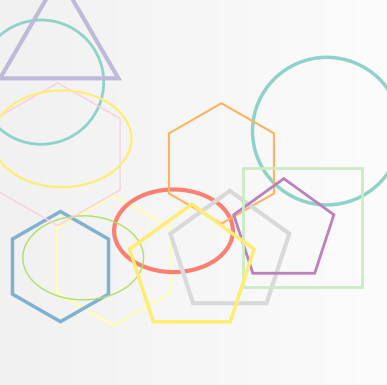[{"shape": "circle", "thickness": 2.5, "radius": 0.96, "center": [0.843, 0.659]}, {"shape": "circle", "thickness": 2, "radius": 0.81, "center": [0.106, 0.787]}, {"shape": "hexagon", "thickness": 1.5, "radius": 0.84, "center": [0.294, 0.323]}, {"shape": "triangle", "thickness": 3, "radius": 0.88, "center": [0.153, 0.885]}, {"shape": "oval", "thickness": 3, "radius": 0.77, "center": [0.448, 0.401]}, {"shape": "hexagon", "thickness": 2.5, "radius": 0.72, "center": [0.156, 0.308]}, {"shape": "hexagon", "thickness": 1.5, "radius": 0.78, "center": [0.572, 0.576]}, {"shape": "oval", "thickness": 1, "radius": 0.78, "center": [0.215, 0.33]}, {"shape": "hexagon", "thickness": 1, "radius": 0.93, "center": [0.149, 0.599]}, {"shape": "pentagon", "thickness": 3, "radius": 0.81, "center": [0.593, 0.343]}, {"shape": "pentagon", "thickness": 2, "radius": 0.68, "center": [0.732, 0.4]}, {"shape": "square", "thickness": 2, "radius": 0.77, "center": [0.781, 0.409]}, {"shape": "pentagon", "thickness": 2.5, "radius": 0.84, "center": [0.495, 0.301]}, {"shape": "oval", "thickness": 1.5, "radius": 0.9, "center": [0.16, 0.639]}]